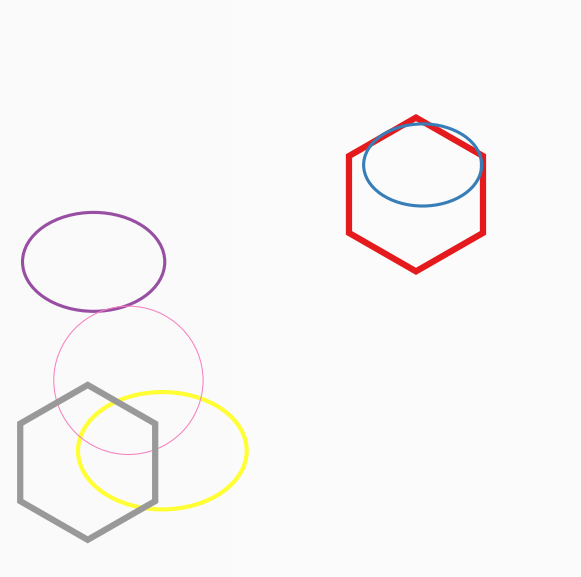[{"shape": "hexagon", "thickness": 3, "radius": 0.67, "center": [0.716, 0.662]}, {"shape": "oval", "thickness": 1.5, "radius": 0.51, "center": [0.727, 0.713]}, {"shape": "oval", "thickness": 1.5, "radius": 0.61, "center": [0.161, 0.546]}, {"shape": "oval", "thickness": 2, "radius": 0.73, "center": [0.279, 0.219]}, {"shape": "circle", "thickness": 0.5, "radius": 0.64, "center": [0.221, 0.341]}, {"shape": "hexagon", "thickness": 3, "radius": 0.67, "center": [0.151, 0.198]}]